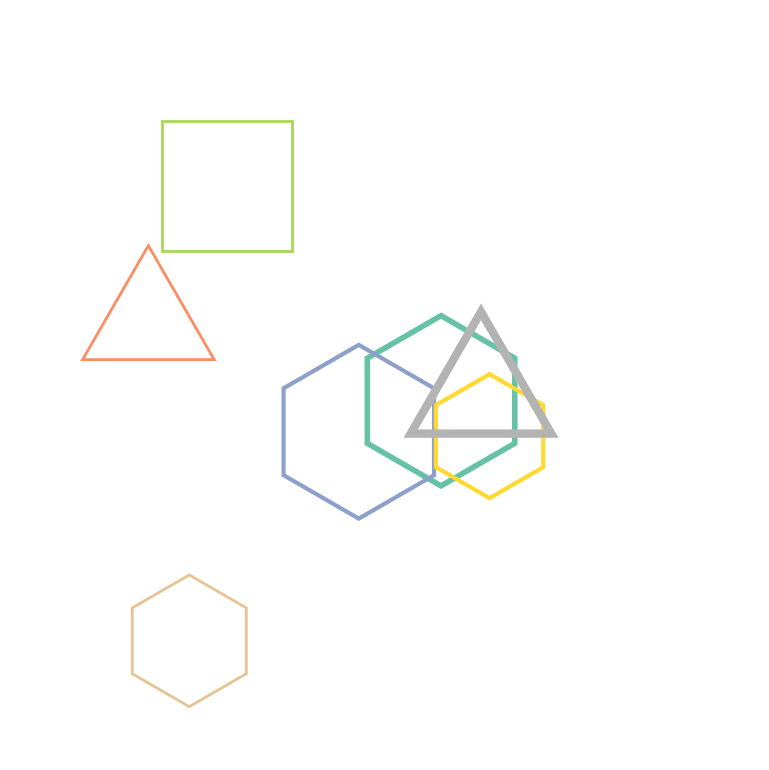[{"shape": "hexagon", "thickness": 2, "radius": 0.55, "center": [0.573, 0.48]}, {"shape": "triangle", "thickness": 1, "radius": 0.49, "center": [0.193, 0.582]}, {"shape": "hexagon", "thickness": 1.5, "radius": 0.56, "center": [0.466, 0.439]}, {"shape": "square", "thickness": 1, "radius": 0.42, "center": [0.295, 0.759]}, {"shape": "hexagon", "thickness": 1.5, "radius": 0.4, "center": [0.636, 0.434]}, {"shape": "hexagon", "thickness": 1, "radius": 0.43, "center": [0.246, 0.168]}, {"shape": "triangle", "thickness": 3, "radius": 0.53, "center": [0.625, 0.49]}]